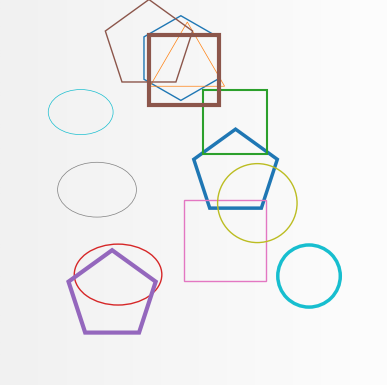[{"shape": "hexagon", "thickness": 1, "radius": 0.55, "center": [0.467, 0.849]}, {"shape": "pentagon", "thickness": 2.5, "radius": 0.57, "center": [0.608, 0.551]}, {"shape": "triangle", "thickness": 0.5, "radius": 0.56, "center": [0.483, 0.832]}, {"shape": "square", "thickness": 1.5, "radius": 0.41, "center": [0.607, 0.683]}, {"shape": "oval", "thickness": 1, "radius": 0.56, "center": [0.305, 0.287]}, {"shape": "pentagon", "thickness": 3, "radius": 0.59, "center": [0.289, 0.232]}, {"shape": "pentagon", "thickness": 1, "radius": 0.59, "center": [0.384, 0.883]}, {"shape": "square", "thickness": 3, "radius": 0.45, "center": [0.474, 0.819]}, {"shape": "square", "thickness": 1, "radius": 0.53, "center": [0.581, 0.374]}, {"shape": "oval", "thickness": 0.5, "radius": 0.51, "center": [0.25, 0.507]}, {"shape": "circle", "thickness": 1, "radius": 0.51, "center": [0.664, 0.472]}, {"shape": "oval", "thickness": 0.5, "radius": 0.42, "center": [0.208, 0.709]}, {"shape": "circle", "thickness": 2.5, "radius": 0.4, "center": [0.798, 0.283]}]